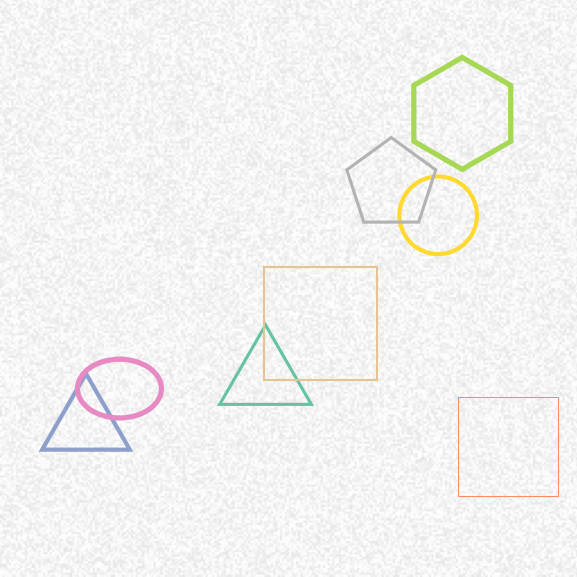[{"shape": "triangle", "thickness": 1.5, "radius": 0.46, "center": [0.46, 0.345]}, {"shape": "square", "thickness": 0.5, "radius": 0.43, "center": [0.879, 0.226]}, {"shape": "triangle", "thickness": 2, "radius": 0.44, "center": [0.149, 0.264]}, {"shape": "oval", "thickness": 2.5, "radius": 0.36, "center": [0.207, 0.326]}, {"shape": "hexagon", "thickness": 2.5, "radius": 0.48, "center": [0.8, 0.803]}, {"shape": "circle", "thickness": 2, "radius": 0.34, "center": [0.759, 0.626]}, {"shape": "square", "thickness": 1, "radius": 0.49, "center": [0.554, 0.438]}, {"shape": "pentagon", "thickness": 1.5, "radius": 0.4, "center": [0.678, 0.68]}]